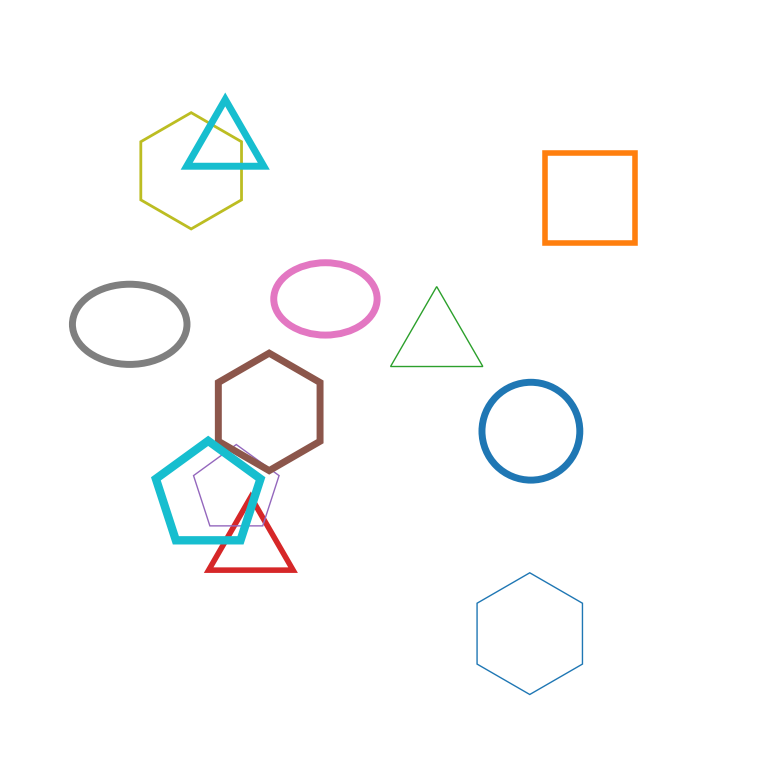[{"shape": "hexagon", "thickness": 0.5, "radius": 0.4, "center": [0.688, 0.177]}, {"shape": "circle", "thickness": 2.5, "radius": 0.32, "center": [0.689, 0.44]}, {"shape": "square", "thickness": 2, "radius": 0.29, "center": [0.766, 0.743]}, {"shape": "triangle", "thickness": 0.5, "radius": 0.35, "center": [0.567, 0.559]}, {"shape": "triangle", "thickness": 2, "radius": 0.32, "center": [0.326, 0.291]}, {"shape": "pentagon", "thickness": 0.5, "radius": 0.29, "center": [0.307, 0.364]}, {"shape": "hexagon", "thickness": 2.5, "radius": 0.38, "center": [0.35, 0.465]}, {"shape": "oval", "thickness": 2.5, "radius": 0.34, "center": [0.423, 0.612]}, {"shape": "oval", "thickness": 2.5, "radius": 0.37, "center": [0.168, 0.579]}, {"shape": "hexagon", "thickness": 1, "radius": 0.38, "center": [0.248, 0.778]}, {"shape": "triangle", "thickness": 2.5, "radius": 0.29, "center": [0.293, 0.813]}, {"shape": "pentagon", "thickness": 3, "radius": 0.36, "center": [0.27, 0.356]}]